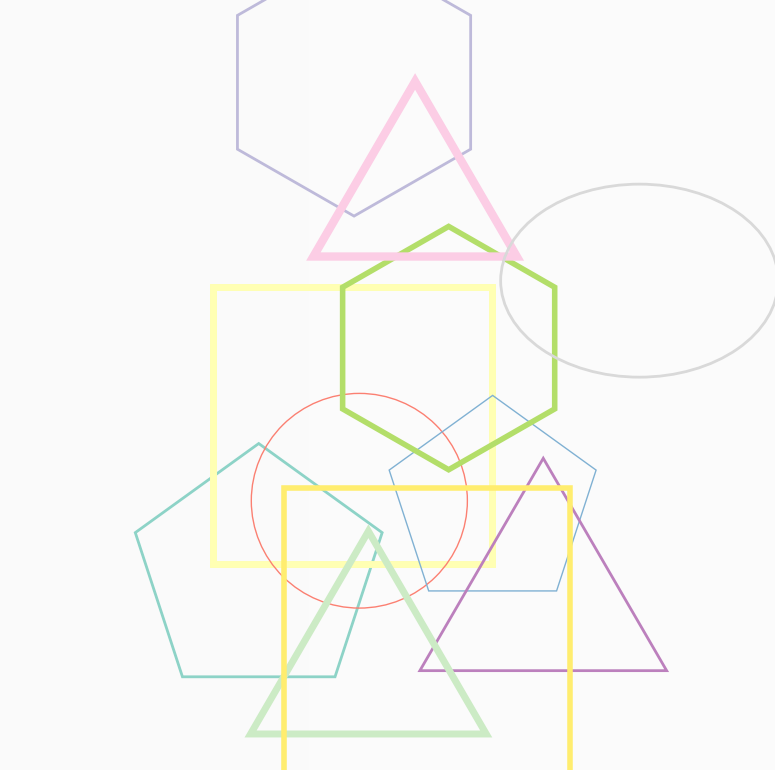[{"shape": "pentagon", "thickness": 1, "radius": 0.84, "center": [0.334, 0.257]}, {"shape": "square", "thickness": 2.5, "radius": 0.9, "center": [0.455, 0.447]}, {"shape": "hexagon", "thickness": 1, "radius": 0.87, "center": [0.457, 0.893]}, {"shape": "circle", "thickness": 0.5, "radius": 0.7, "center": [0.464, 0.35]}, {"shape": "pentagon", "thickness": 0.5, "radius": 0.7, "center": [0.636, 0.346]}, {"shape": "hexagon", "thickness": 2, "radius": 0.79, "center": [0.579, 0.548]}, {"shape": "triangle", "thickness": 3, "radius": 0.76, "center": [0.536, 0.743]}, {"shape": "oval", "thickness": 1, "radius": 0.9, "center": [0.825, 0.636]}, {"shape": "triangle", "thickness": 1, "radius": 0.92, "center": [0.701, 0.221]}, {"shape": "triangle", "thickness": 2.5, "radius": 0.88, "center": [0.475, 0.135]}, {"shape": "square", "thickness": 2, "radius": 0.92, "center": [0.551, 0.183]}]